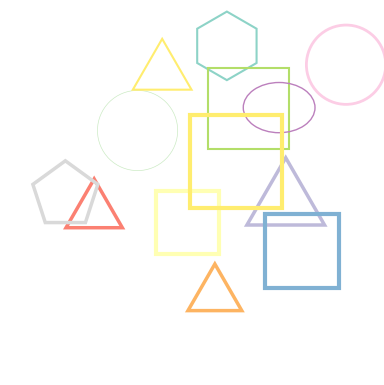[{"shape": "hexagon", "thickness": 1.5, "radius": 0.45, "center": [0.589, 0.881]}, {"shape": "square", "thickness": 3, "radius": 0.41, "center": [0.486, 0.422]}, {"shape": "triangle", "thickness": 2.5, "radius": 0.58, "center": [0.742, 0.474]}, {"shape": "triangle", "thickness": 2.5, "radius": 0.42, "center": [0.245, 0.451]}, {"shape": "square", "thickness": 3, "radius": 0.48, "center": [0.785, 0.348]}, {"shape": "triangle", "thickness": 2.5, "radius": 0.4, "center": [0.558, 0.234]}, {"shape": "square", "thickness": 1.5, "radius": 0.52, "center": [0.646, 0.718]}, {"shape": "circle", "thickness": 2, "radius": 0.51, "center": [0.899, 0.832]}, {"shape": "pentagon", "thickness": 2.5, "radius": 0.44, "center": [0.17, 0.494]}, {"shape": "oval", "thickness": 1, "radius": 0.47, "center": [0.725, 0.721]}, {"shape": "circle", "thickness": 0.5, "radius": 0.52, "center": [0.357, 0.661]}, {"shape": "square", "thickness": 3, "radius": 0.6, "center": [0.614, 0.58]}, {"shape": "triangle", "thickness": 1.5, "radius": 0.44, "center": [0.421, 0.811]}]